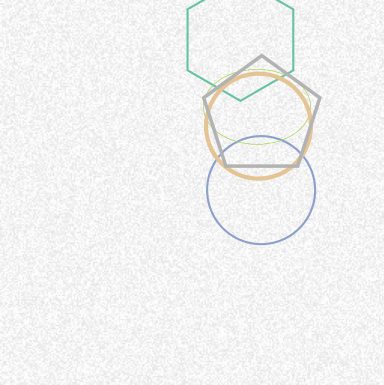[{"shape": "hexagon", "thickness": 1.5, "radius": 0.79, "center": [0.624, 0.897]}, {"shape": "circle", "thickness": 1.5, "radius": 0.7, "center": [0.678, 0.506]}, {"shape": "oval", "thickness": 0.5, "radius": 0.7, "center": [0.668, 0.723]}, {"shape": "circle", "thickness": 3, "radius": 0.68, "center": [0.671, 0.672]}, {"shape": "pentagon", "thickness": 2.5, "radius": 0.79, "center": [0.68, 0.697]}]